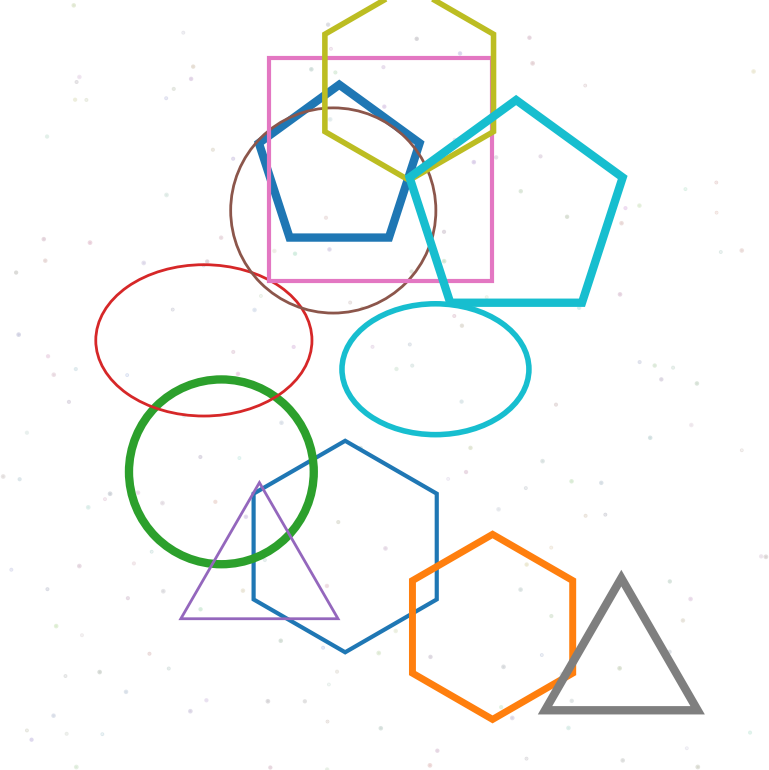[{"shape": "hexagon", "thickness": 1.5, "radius": 0.69, "center": [0.448, 0.29]}, {"shape": "pentagon", "thickness": 3, "radius": 0.55, "center": [0.441, 0.78]}, {"shape": "hexagon", "thickness": 2.5, "radius": 0.6, "center": [0.64, 0.186]}, {"shape": "circle", "thickness": 3, "radius": 0.6, "center": [0.287, 0.387]}, {"shape": "oval", "thickness": 1, "radius": 0.7, "center": [0.265, 0.558]}, {"shape": "triangle", "thickness": 1, "radius": 0.59, "center": [0.337, 0.255]}, {"shape": "circle", "thickness": 1, "radius": 0.67, "center": [0.433, 0.727]}, {"shape": "square", "thickness": 1.5, "radius": 0.72, "center": [0.494, 0.78]}, {"shape": "triangle", "thickness": 3, "radius": 0.57, "center": [0.807, 0.135]}, {"shape": "hexagon", "thickness": 2, "radius": 0.63, "center": [0.531, 0.892]}, {"shape": "pentagon", "thickness": 3, "radius": 0.73, "center": [0.67, 0.725]}, {"shape": "oval", "thickness": 2, "radius": 0.61, "center": [0.566, 0.52]}]